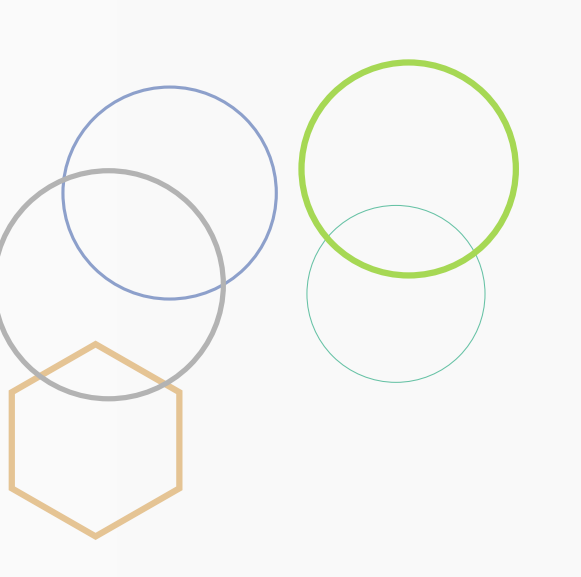[{"shape": "circle", "thickness": 0.5, "radius": 0.77, "center": [0.681, 0.49]}, {"shape": "circle", "thickness": 1.5, "radius": 0.92, "center": [0.292, 0.665]}, {"shape": "circle", "thickness": 3, "radius": 0.92, "center": [0.703, 0.707]}, {"shape": "hexagon", "thickness": 3, "radius": 0.83, "center": [0.164, 0.237]}, {"shape": "circle", "thickness": 2.5, "radius": 0.99, "center": [0.187, 0.506]}]